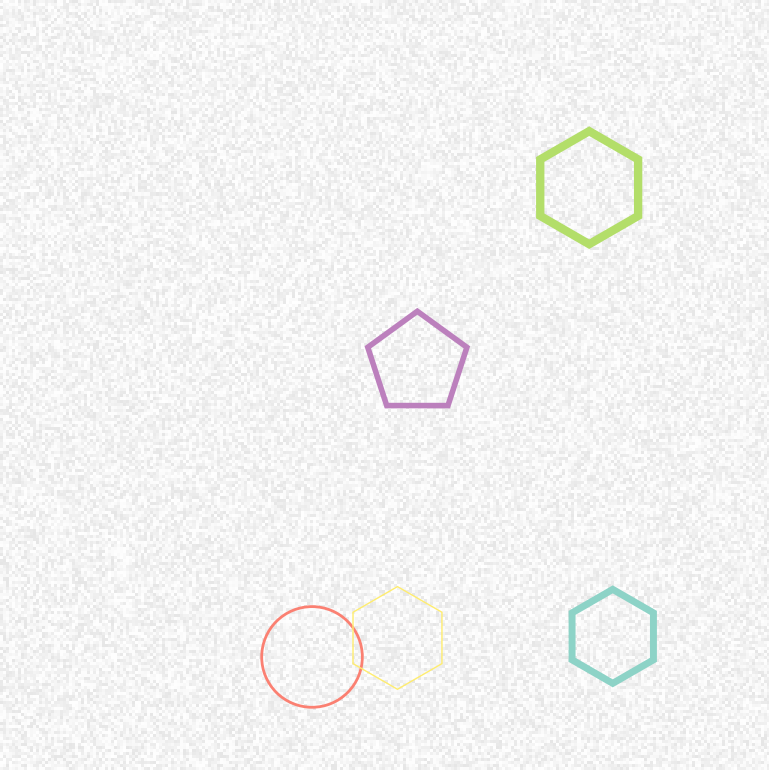[{"shape": "hexagon", "thickness": 2.5, "radius": 0.31, "center": [0.796, 0.174]}, {"shape": "circle", "thickness": 1, "radius": 0.33, "center": [0.405, 0.147]}, {"shape": "hexagon", "thickness": 3, "radius": 0.37, "center": [0.765, 0.756]}, {"shape": "pentagon", "thickness": 2, "radius": 0.34, "center": [0.542, 0.528]}, {"shape": "hexagon", "thickness": 0.5, "radius": 0.33, "center": [0.516, 0.172]}]